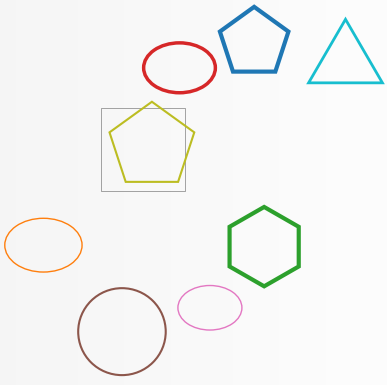[{"shape": "pentagon", "thickness": 3, "radius": 0.46, "center": [0.656, 0.889]}, {"shape": "oval", "thickness": 1, "radius": 0.5, "center": [0.112, 0.363]}, {"shape": "hexagon", "thickness": 3, "radius": 0.52, "center": [0.682, 0.359]}, {"shape": "oval", "thickness": 2.5, "radius": 0.46, "center": [0.463, 0.824]}, {"shape": "circle", "thickness": 1.5, "radius": 0.56, "center": [0.315, 0.139]}, {"shape": "oval", "thickness": 1, "radius": 0.41, "center": [0.542, 0.201]}, {"shape": "square", "thickness": 0.5, "radius": 0.54, "center": [0.369, 0.611]}, {"shape": "pentagon", "thickness": 1.5, "radius": 0.58, "center": [0.392, 0.621]}, {"shape": "triangle", "thickness": 2, "radius": 0.55, "center": [0.892, 0.84]}]